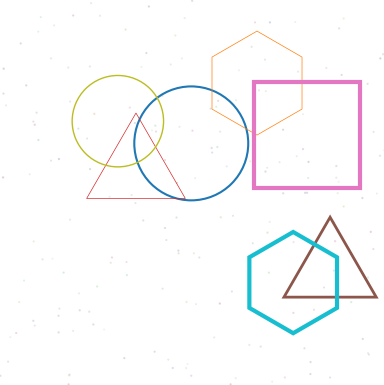[{"shape": "circle", "thickness": 1.5, "radius": 0.74, "center": [0.497, 0.628]}, {"shape": "hexagon", "thickness": 0.5, "radius": 0.68, "center": [0.668, 0.784]}, {"shape": "triangle", "thickness": 0.5, "radius": 0.74, "center": [0.353, 0.558]}, {"shape": "triangle", "thickness": 2, "radius": 0.69, "center": [0.857, 0.297]}, {"shape": "square", "thickness": 3, "radius": 0.69, "center": [0.797, 0.648]}, {"shape": "circle", "thickness": 1, "radius": 0.59, "center": [0.306, 0.685]}, {"shape": "hexagon", "thickness": 3, "radius": 0.66, "center": [0.762, 0.266]}]